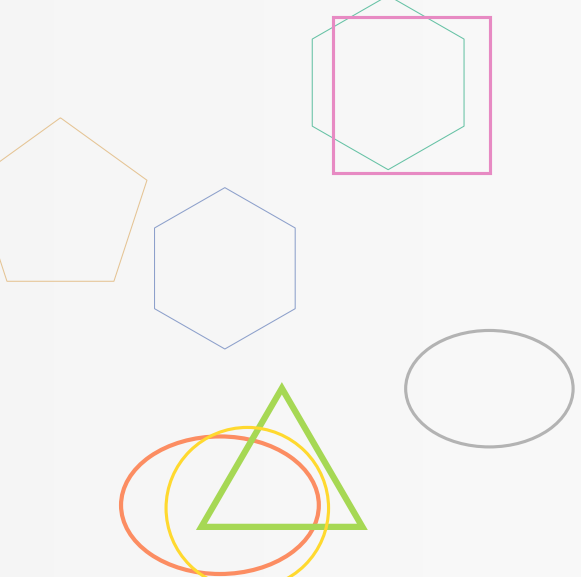[{"shape": "hexagon", "thickness": 0.5, "radius": 0.75, "center": [0.668, 0.856]}, {"shape": "oval", "thickness": 2, "radius": 0.85, "center": [0.378, 0.124]}, {"shape": "hexagon", "thickness": 0.5, "radius": 0.7, "center": [0.387, 0.535]}, {"shape": "square", "thickness": 1.5, "radius": 0.68, "center": [0.707, 0.835]}, {"shape": "triangle", "thickness": 3, "radius": 0.8, "center": [0.485, 0.167]}, {"shape": "circle", "thickness": 1.5, "radius": 0.7, "center": [0.425, 0.119]}, {"shape": "pentagon", "thickness": 0.5, "radius": 0.78, "center": [0.104, 0.639]}, {"shape": "oval", "thickness": 1.5, "radius": 0.72, "center": [0.842, 0.326]}]